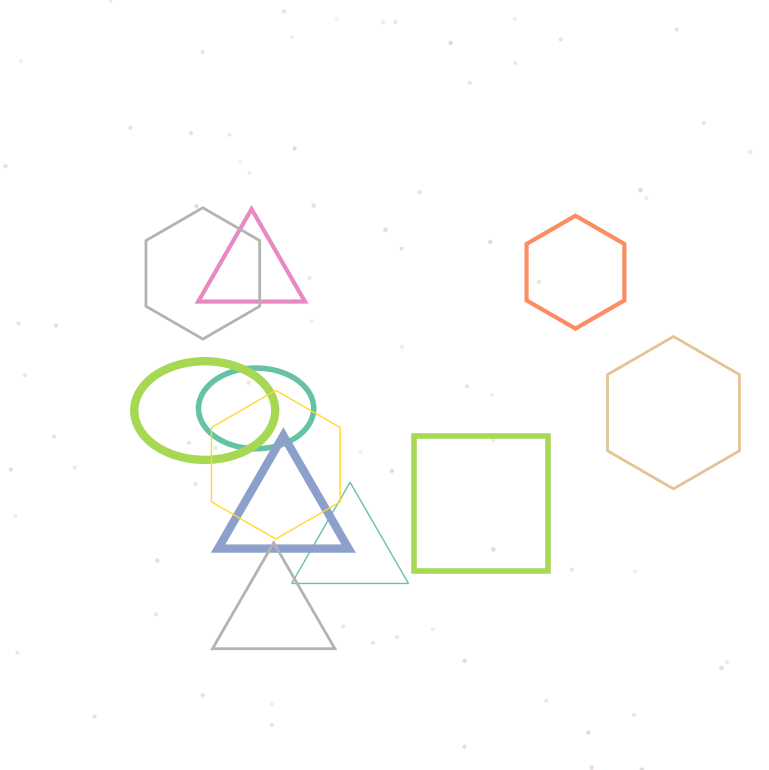[{"shape": "triangle", "thickness": 0.5, "radius": 0.44, "center": [0.455, 0.286]}, {"shape": "oval", "thickness": 2, "radius": 0.37, "center": [0.333, 0.47]}, {"shape": "hexagon", "thickness": 1.5, "radius": 0.37, "center": [0.747, 0.647]}, {"shape": "triangle", "thickness": 3, "radius": 0.49, "center": [0.368, 0.336]}, {"shape": "triangle", "thickness": 1.5, "radius": 0.4, "center": [0.327, 0.648]}, {"shape": "square", "thickness": 2, "radius": 0.44, "center": [0.625, 0.346]}, {"shape": "oval", "thickness": 3, "radius": 0.46, "center": [0.266, 0.467]}, {"shape": "hexagon", "thickness": 0.5, "radius": 0.48, "center": [0.358, 0.397]}, {"shape": "hexagon", "thickness": 1, "radius": 0.49, "center": [0.875, 0.464]}, {"shape": "triangle", "thickness": 1, "radius": 0.46, "center": [0.355, 0.203]}, {"shape": "hexagon", "thickness": 1, "radius": 0.43, "center": [0.263, 0.645]}]